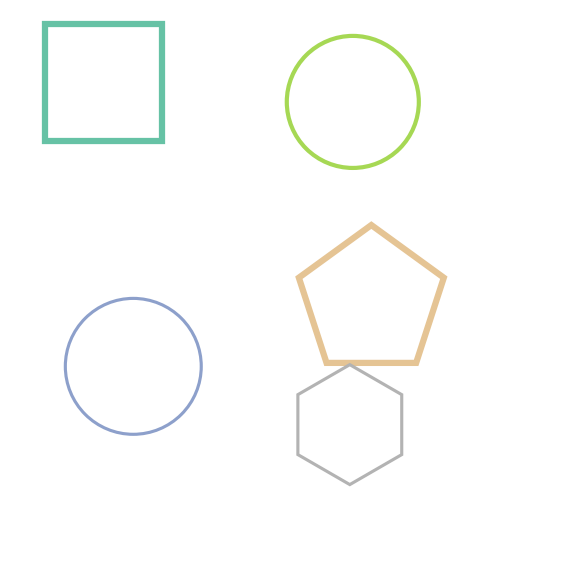[{"shape": "square", "thickness": 3, "radius": 0.51, "center": [0.179, 0.857]}, {"shape": "circle", "thickness": 1.5, "radius": 0.59, "center": [0.231, 0.365]}, {"shape": "circle", "thickness": 2, "radius": 0.57, "center": [0.611, 0.823]}, {"shape": "pentagon", "thickness": 3, "radius": 0.66, "center": [0.643, 0.477]}, {"shape": "hexagon", "thickness": 1.5, "radius": 0.52, "center": [0.606, 0.264]}]